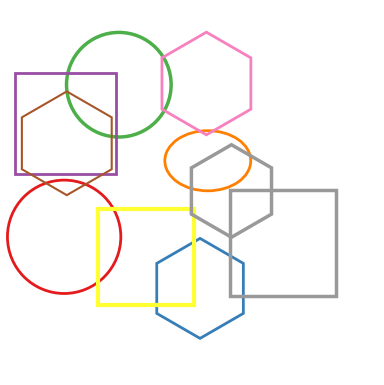[{"shape": "circle", "thickness": 2, "radius": 0.74, "center": [0.167, 0.385]}, {"shape": "hexagon", "thickness": 2, "radius": 0.65, "center": [0.52, 0.251]}, {"shape": "circle", "thickness": 2.5, "radius": 0.68, "center": [0.309, 0.78]}, {"shape": "square", "thickness": 2, "radius": 0.66, "center": [0.171, 0.679]}, {"shape": "oval", "thickness": 2, "radius": 0.56, "center": [0.54, 0.582]}, {"shape": "square", "thickness": 3, "radius": 0.62, "center": [0.378, 0.332]}, {"shape": "hexagon", "thickness": 1.5, "radius": 0.67, "center": [0.173, 0.628]}, {"shape": "hexagon", "thickness": 2, "radius": 0.67, "center": [0.536, 0.783]}, {"shape": "square", "thickness": 2.5, "radius": 0.69, "center": [0.735, 0.37]}, {"shape": "hexagon", "thickness": 2.5, "radius": 0.6, "center": [0.601, 0.504]}]